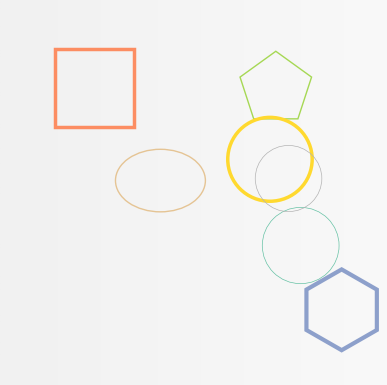[{"shape": "circle", "thickness": 0.5, "radius": 0.5, "center": [0.776, 0.362]}, {"shape": "square", "thickness": 2.5, "radius": 0.51, "center": [0.244, 0.771]}, {"shape": "hexagon", "thickness": 3, "radius": 0.52, "center": [0.882, 0.195]}, {"shape": "pentagon", "thickness": 1, "radius": 0.49, "center": [0.712, 0.77]}, {"shape": "circle", "thickness": 2.5, "radius": 0.54, "center": [0.697, 0.586]}, {"shape": "oval", "thickness": 1, "radius": 0.58, "center": [0.414, 0.531]}, {"shape": "circle", "thickness": 0.5, "radius": 0.43, "center": [0.745, 0.536]}]